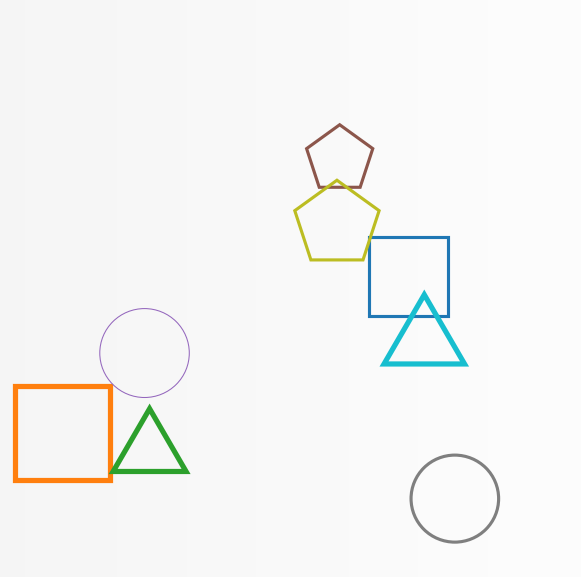[{"shape": "square", "thickness": 1.5, "radius": 0.34, "center": [0.703, 0.52]}, {"shape": "square", "thickness": 2.5, "radius": 0.41, "center": [0.107, 0.25]}, {"shape": "triangle", "thickness": 2.5, "radius": 0.36, "center": [0.257, 0.219]}, {"shape": "circle", "thickness": 0.5, "radius": 0.38, "center": [0.249, 0.388]}, {"shape": "pentagon", "thickness": 1.5, "radius": 0.3, "center": [0.584, 0.723]}, {"shape": "circle", "thickness": 1.5, "radius": 0.38, "center": [0.783, 0.136]}, {"shape": "pentagon", "thickness": 1.5, "radius": 0.38, "center": [0.58, 0.611]}, {"shape": "triangle", "thickness": 2.5, "radius": 0.4, "center": [0.73, 0.409]}]